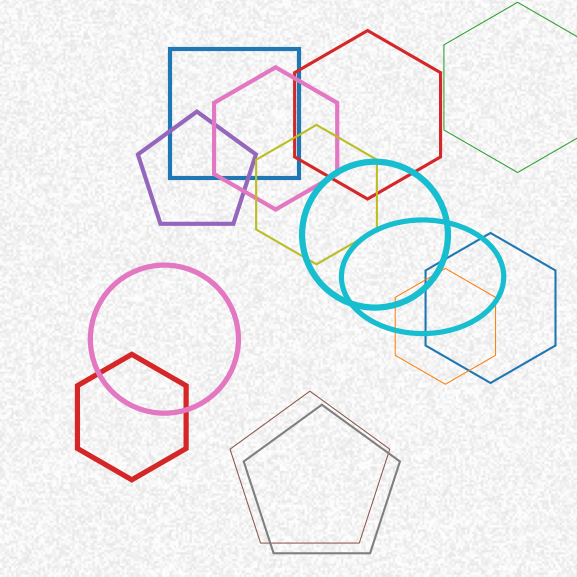[{"shape": "hexagon", "thickness": 1, "radius": 0.65, "center": [0.849, 0.466]}, {"shape": "square", "thickness": 2, "radius": 0.56, "center": [0.406, 0.803]}, {"shape": "hexagon", "thickness": 0.5, "radius": 0.5, "center": [0.771, 0.434]}, {"shape": "hexagon", "thickness": 0.5, "radius": 0.74, "center": [0.896, 0.848]}, {"shape": "hexagon", "thickness": 2.5, "radius": 0.54, "center": [0.228, 0.277]}, {"shape": "hexagon", "thickness": 1.5, "radius": 0.73, "center": [0.637, 0.8]}, {"shape": "pentagon", "thickness": 2, "radius": 0.54, "center": [0.341, 0.699]}, {"shape": "pentagon", "thickness": 0.5, "radius": 0.73, "center": [0.537, 0.176]}, {"shape": "circle", "thickness": 2.5, "radius": 0.64, "center": [0.285, 0.412]}, {"shape": "hexagon", "thickness": 2, "radius": 0.62, "center": [0.477, 0.759]}, {"shape": "pentagon", "thickness": 1, "radius": 0.71, "center": [0.557, 0.156]}, {"shape": "hexagon", "thickness": 1, "radius": 0.6, "center": [0.548, 0.662]}, {"shape": "circle", "thickness": 3, "radius": 0.63, "center": [0.649, 0.593]}, {"shape": "oval", "thickness": 2.5, "radius": 0.7, "center": [0.732, 0.52]}]